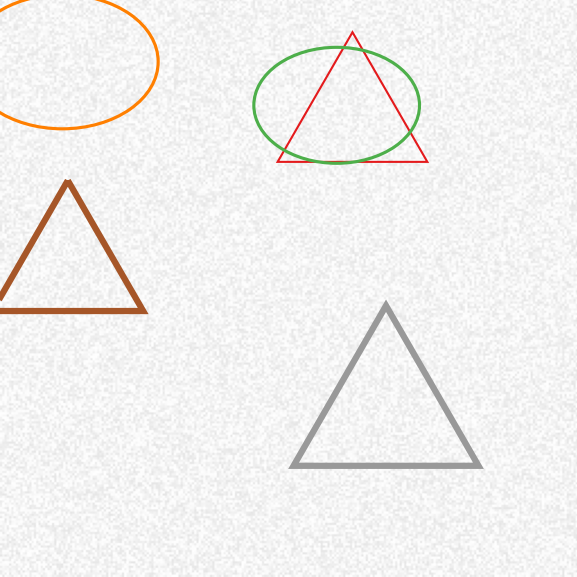[{"shape": "triangle", "thickness": 1, "radius": 0.75, "center": [0.61, 0.794]}, {"shape": "oval", "thickness": 1.5, "radius": 0.72, "center": [0.583, 0.817]}, {"shape": "oval", "thickness": 1.5, "radius": 0.83, "center": [0.108, 0.892]}, {"shape": "triangle", "thickness": 3, "radius": 0.75, "center": [0.117, 0.536]}, {"shape": "triangle", "thickness": 3, "radius": 0.92, "center": [0.668, 0.285]}]